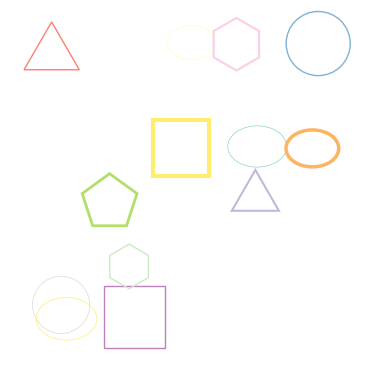[{"shape": "oval", "thickness": 0.5, "radius": 0.38, "center": [0.668, 0.62]}, {"shape": "oval", "thickness": 0.5, "radius": 0.32, "center": [0.496, 0.889]}, {"shape": "triangle", "thickness": 1.5, "radius": 0.35, "center": [0.663, 0.488]}, {"shape": "triangle", "thickness": 1, "radius": 0.41, "center": [0.134, 0.86]}, {"shape": "circle", "thickness": 1, "radius": 0.42, "center": [0.827, 0.887]}, {"shape": "oval", "thickness": 2.5, "radius": 0.34, "center": [0.811, 0.615]}, {"shape": "pentagon", "thickness": 2, "radius": 0.37, "center": [0.285, 0.474]}, {"shape": "hexagon", "thickness": 1.5, "radius": 0.34, "center": [0.614, 0.885]}, {"shape": "circle", "thickness": 0.5, "radius": 0.37, "center": [0.159, 0.208]}, {"shape": "square", "thickness": 1, "radius": 0.4, "center": [0.35, 0.176]}, {"shape": "hexagon", "thickness": 1, "radius": 0.29, "center": [0.335, 0.308]}, {"shape": "square", "thickness": 3, "radius": 0.36, "center": [0.47, 0.615]}, {"shape": "oval", "thickness": 0.5, "radius": 0.39, "center": [0.173, 0.172]}]